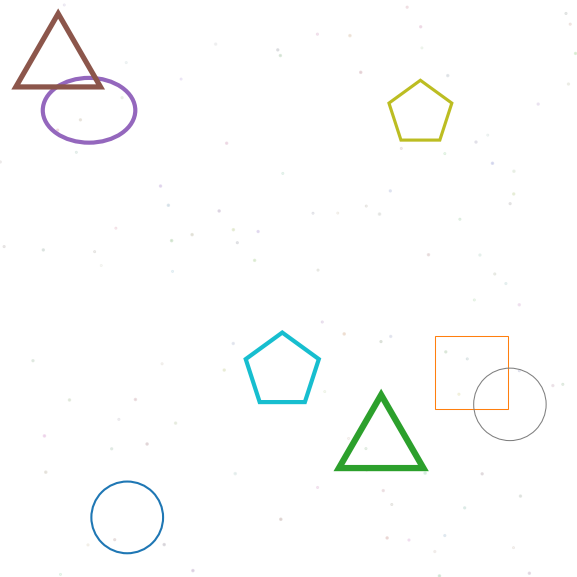[{"shape": "circle", "thickness": 1, "radius": 0.31, "center": [0.22, 0.103]}, {"shape": "square", "thickness": 0.5, "radius": 0.32, "center": [0.817, 0.354]}, {"shape": "triangle", "thickness": 3, "radius": 0.42, "center": [0.66, 0.231]}, {"shape": "oval", "thickness": 2, "radius": 0.4, "center": [0.154, 0.808]}, {"shape": "triangle", "thickness": 2.5, "radius": 0.42, "center": [0.101, 0.891]}, {"shape": "circle", "thickness": 0.5, "radius": 0.31, "center": [0.883, 0.299]}, {"shape": "pentagon", "thickness": 1.5, "radius": 0.29, "center": [0.728, 0.803]}, {"shape": "pentagon", "thickness": 2, "radius": 0.33, "center": [0.489, 0.357]}]